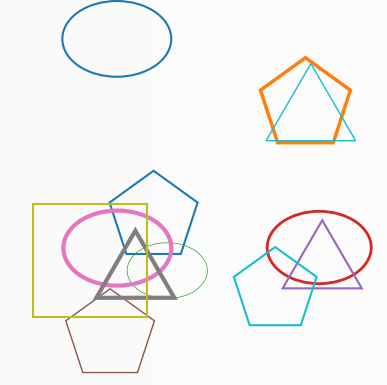[{"shape": "pentagon", "thickness": 1.5, "radius": 0.6, "center": [0.396, 0.437]}, {"shape": "oval", "thickness": 1.5, "radius": 0.7, "center": [0.301, 0.899]}, {"shape": "pentagon", "thickness": 2.5, "radius": 0.61, "center": [0.788, 0.728]}, {"shape": "oval", "thickness": 0.5, "radius": 0.52, "center": [0.432, 0.297]}, {"shape": "oval", "thickness": 2, "radius": 0.67, "center": [0.824, 0.357]}, {"shape": "triangle", "thickness": 1.5, "radius": 0.59, "center": [0.832, 0.31]}, {"shape": "pentagon", "thickness": 1, "radius": 0.6, "center": [0.284, 0.13]}, {"shape": "oval", "thickness": 3, "radius": 0.7, "center": [0.303, 0.356]}, {"shape": "triangle", "thickness": 3, "radius": 0.58, "center": [0.349, 0.285]}, {"shape": "square", "thickness": 1.5, "radius": 0.73, "center": [0.232, 0.323]}, {"shape": "triangle", "thickness": 1, "radius": 0.67, "center": [0.802, 0.701]}, {"shape": "pentagon", "thickness": 1.5, "radius": 0.56, "center": [0.71, 0.246]}]